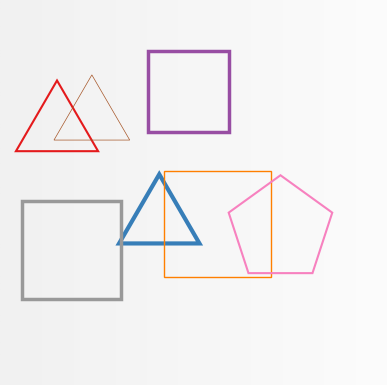[{"shape": "triangle", "thickness": 1.5, "radius": 0.61, "center": [0.147, 0.669]}, {"shape": "triangle", "thickness": 3, "radius": 0.6, "center": [0.411, 0.428]}, {"shape": "square", "thickness": 2.5, "radius": 0.52, "center": [0.486, 0.762]}, {"shape": "square", "thickness": 1, "radius": 0.69, "center": [0.56, 0.418]}, {"shape": "triangle", "thickness": 0.5, "radius": 0.56, "center": [0.237, 0.693]}, {"shape": "pentagon", "thickness": 1.5, "radius": 0.7, "center": [0.724, 0.404]}, {"shape": "square", "thickness": 2.5, "radius": 0.64, "center": [0.184, 0.351]}]